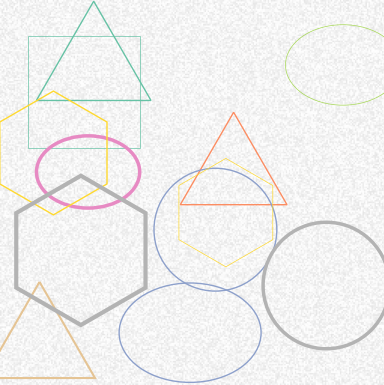[{"shape": "triangle", "thickness": 1, "radius": 0.86, "center": [0.243, 0.825]}, {"shape": "square", "thickness": 0.5, "radius": 0.73, "center": [0.218, 0.761]}, {"shape": "triangle", "thickness": 1, "radius": 0.8, "center": [0.607, 0.548]}, {"shape": "circle", "thickness": 1, "radius": 0.8, "center": [0.559, 0.403]}, {"shape": "oval", "thickness": 1, "radius": 0.92, "center": [0.494, 0.136]}, {"shape": "oval", "thickness": 2.5, "radius": 0.67, "center": [0.229, 0.553]}, {"shape": "oval", "thickness": 0.5, "radius": 0.75, "center": [0.891, 0.831]}, {"shape": "hexagon", "thickness": 0.5, "radius": 0.7, "center": [0.587, 0.448]}, {"shape": "hexagon", "thickness": 1, "radius": 0.8, "center": [0.139, 0.603]}, {"shape": "triangle", "thickness": 1.5, "radius": 0.83, "center": [0.103, 0.101]}, {"shape": "hexagon", "thickness": 3, "radius": 0.97, "center": [0.21, 0.35]}, {"shape": "circle", "thickness": 2.5, "radius": 0.82, "center": [0.848, 0.258]}]